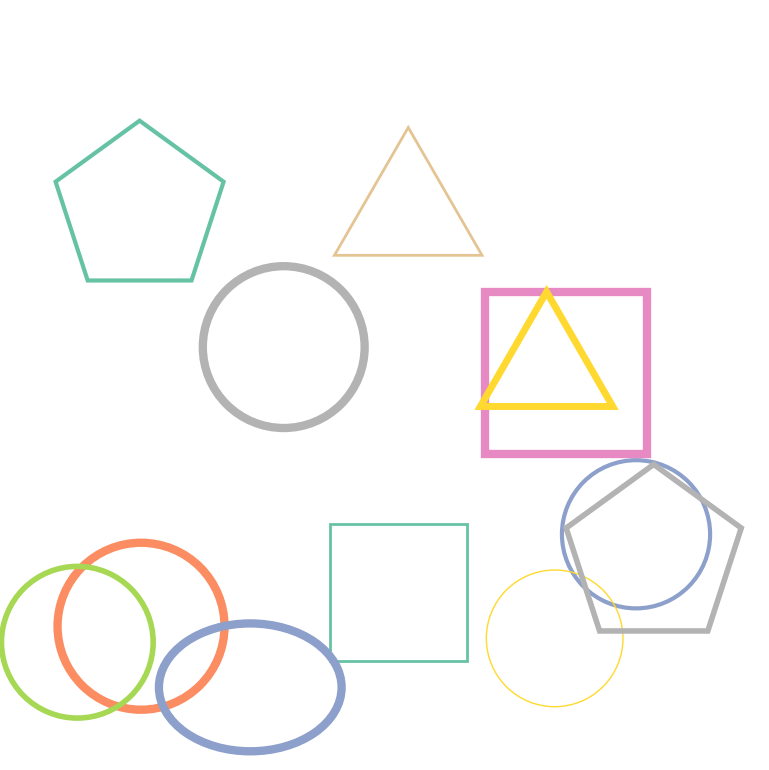[{"shape": "pentagon", "thickness": 1.5, "radius": 0.57, "center": [0.181, 0.729]}, {"shape": "square", "thickness": 1, "radius": 0.45, "center": [0.518, 0.231]}, {"shape": "circle", "thickness": 3, "radius": 0.54, "center": [0.183, 0.187]}, {"shape": "circle", "thickness": 1.5, "radius": 0.48, "center": [0.826, 0.306]}, {"shape": "oval", "thickness": 3, "radius": 0.59, "center": [0.325, 0.107]}, {"shape": "square", "thickness": 3, "radius": 0.52, "center": [0.735, 0.516]}, {"shape": "circle", "thickness": 2, "radius": 0.49, "center": [0.1, 0.166]}, {"shape": "triangle", "thickness": 2.5, "radius": 0.5, "center": [0.71, 0.522]}, {"shape": "circle", "thickness": 0.5, "radius": 0.44, "center": [0.72, 0.171]}, {"shape": "triangle", "thickness": 1, "radius": 0.55, "center": [0.53, 0.724]}, {"shape": "circle", "thickness": 3, "radius": 0.53, "center": [0.368, 0.549]}, {"shape": "pentagon", "thickness": 2, "radius": 0.6, "center": [0.849, 0.277]}]